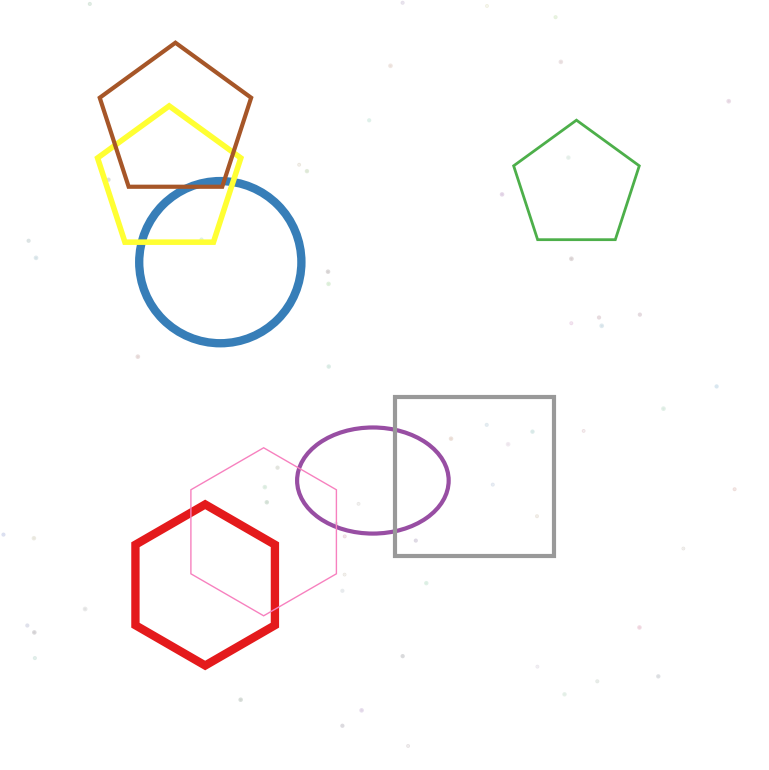[{"shape": "hexagon", "thickness": 3, "radius": 0.52, "center": [0.266, 0.24]}, {"shape": "circle", "thickness": 3, "radius": 0.53, "center": [0.286, 0.66]}, {"shape": "pentagon", "thickness": 1, "radius": 0.43, "center": [0.749, 0.758]}, {"shape": "oval", "thickness": 1.5, "radius": 0.49, "center": [0.484, 0.376]}, {"shape": "pentagon", "thickness": 2, "radius": 0.49, "center": [0.22, 0.765]}, {"shape": "pentagon", "thickness": 1.5, "radius": 0.52, "center": [0.228, 0.841]}, {"shape": "hexagon", "thickness": 0.5, "radius": 0.55, "center": [0.342, 0.309]}, {"shape": "square", "thickness": 1.5, "radius": 0.52, "center": [0.616, 0.381]}]